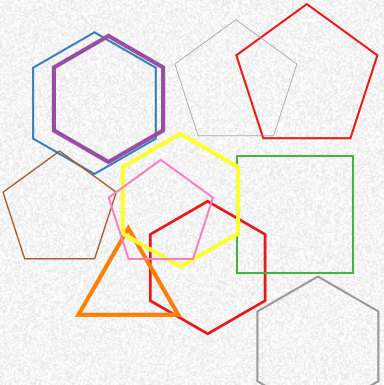[{"shape": "pentagon", "thickness": 1.5, "radius": 0.96, "center": [0.797, 0.797]}, {"shape": "hexagon", "thickness": 2, "radius": 0.86, "center": [0.539, 0.305]}, {"shape": "hexagon", "thickness": 1.5, "radius": 0.92, "center": [0.245, 0.732]}, {"shape": "square", "thickness": 1.5, "radius": 0.75, "center": [0.767, 0.443]}, {"shape": "hexagon", "thickness": 3, "radius": 0.82, "center": [0.282, 0.743]}, {"shape": "triangle", "thickness": 3, "radius": 0.75, "center": [0.333, 0.257]}, {"shape": "hexagon", "thickness": 3, "radius": 0.86, "center": [0.469, 0.48]}, {"shape": "pentagon", "thickness": 1, "radius": 0.77, "center": [0.155, 0.453]}, {"shape": "pentagon", "thickness": 1.5, "radius": 0.71, "center": [0.418, 0.443]}, {"shape": "pentagon", "thickness": 0.5, "radius": 0.83, "center": [0.613, 0.782]}, {"shape": "hexagon", "thickness": 1.5, "radius": 0.91, "center": [0.826, 0.1]}]